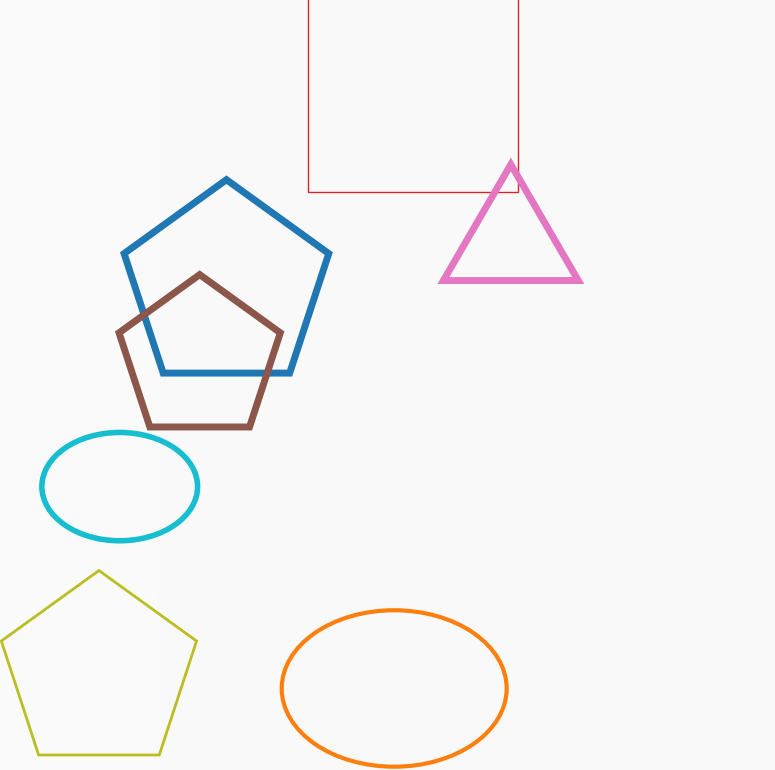[{"shape": "pentagon", "thickness": 2.5, "radius": 0.69, "center": [0.292, 0.628]}, {"shape": "oval", "thickness": 1.5, "radius": 0.73, "center": [0.509, 0.106]}, {"shape": "square", "thickness": 0.5, "radius": 0.68, "center": [0.533, 0.886]}, {"shape": "pentagon", "thickness": 2.5, "radius": 0.55, "center": [0.258, 0.534]}, {"shape": "triangle", "thickness": 2.5, "radius": 0.5, "center": [0.659, 0.686]}, {"shape": "pentagon", "thickness": 1, "radius": 0.66, "center": [0.128, 0.127]}, {"shape": "oval", "thickness": 2, "radius": 0.5, "center": [0.154, 0.368]}]